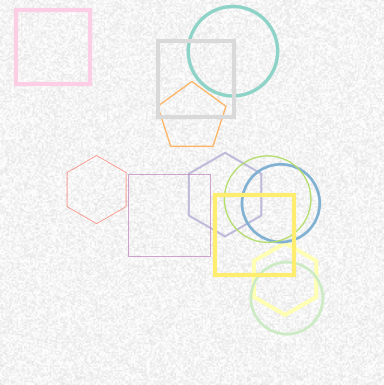[{"shape": "circle", "thickness": 2.5, "radius": 0.58, "center": [0.605, 0.867]}, {"shape": "hexagon", "thickness": 3, "radius": 0.47, "center": [0.741, 0.275]}, {"shape": "hexagon", "thickness": 1.5, "radius": 0.54, "center": [0.585, 0.494]}, {"shape": "hexagon", "thickness": 0.5, "radius": 0.44, "center": [0.251, 0.508]}, {"shape": "circle", "thickness": 2, "radius": 0.5, "center": [0.73, 0.472]}, {"shape": "pentagon", "thickness": 1, "radius": 0.47, "center": [0.498, 0.695]}, {"shape": "circle", "thickness": 1, "radius": 0.56, "center": [0.695, 0.483]}, {"shape": "square", "thickness": 3, "radius": 0.48, "center": [0.137, 0.879]}, {"shape": "square", "thickness": 3, "radius": 0.49, "center": [0.51, 0.794]}, {"shape": "square", "thickness": 0.5, "radius": 0.53, "center": [0.44, 0.441]}, {"shape": "circle", "thickness": 2, "radius": 0.47, "center": [0.745, 0.226]}, {"shape": "square", "thickness": 3, "radius": 0.52, "center": [0.661, 0.39]}]